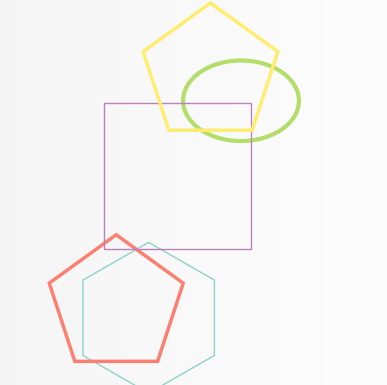[{"shape": "hexagon", "thickness": 1, "radius": 0.98, "center": [0.384, 0.175]}, {"shape": "pentagon", "thickness": 2.5, "radius": 0.91, "center": [0.3, 0.208]}, {"shape": "oval", "thickness": 3, "radius": 0.75, "center": [0.622, 0.738]}, {"shape": "square", "thickness": 1, "radius": 0.95, "center": [0.458, 0.543]}, {"shape": "pentagon", "thickness": 2.5, "radius": 0.91, "center": [0.543, 0.81]}]